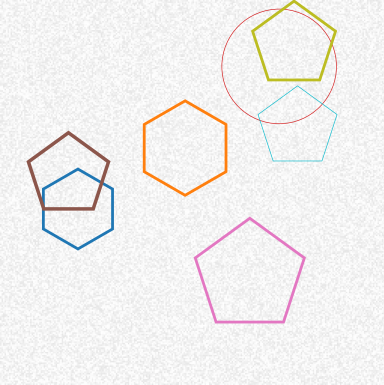[{"shape": "hexagon", "thickness": 2, "radius": 0.52, "center": [0.202, 0.457]}, {"shape": "hexagon", "thickness": 2, "radius": 0.61, "center": [0.481, 0.615]}, {"shape": "circle", "thickness": 0.5, "radius": 0.74, "center": [0.725, 0.827]}, {"shape": "pentagon", "thickness": 2.5, "radius": 0.55, "center": [0.178, 0.546]}, {"shape": "pentagon", "thickness": 2, "radius": 0.75, "center": [0.649, 0.284]}, {"shape": "pentagon", "thickness": 2, "radius": 0.57, "center": [0.764, 0.884]}, {"shape": "pentagon", "thickness": 0.5, "radius": 0.54, "center": [0.773, 0.669]}]